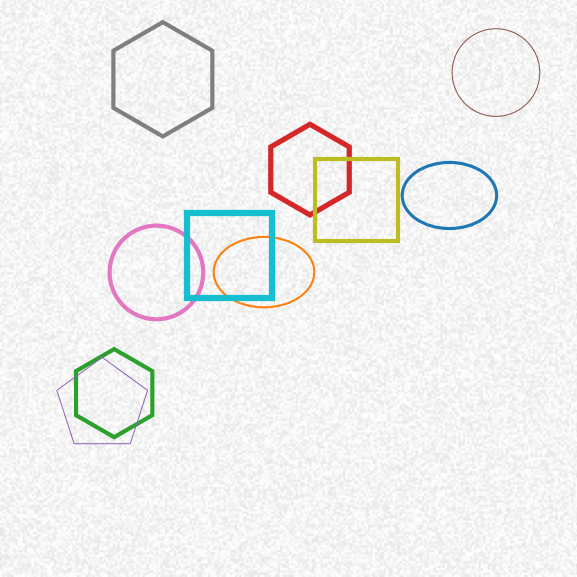[{"shape": "oval", "thickness": 1.5, "radius": 0.41, "center": [0.778, 0.661]}, {"shape": "oval", "thickness": 1, "radius": 0.44, "center": [0.457, 0.528]}, {"shape": "hexagon", "thickness": 2, "radius": 0.38, "center": [0.198, 0.318]}, {"shape": "hexagon", "thickness": 2.5, "radius": 0.39, "center": [0.537, 0.705]}, {"shape": "pentagon", "thickness": 0.5, "radius": 0.41, "center": [0.177, 0.298]}, {"shape": "circle", "thickness": 0.5, "radius": 0.38, "center": [0.859, 0.873]}, {"shape": "circle", "thickness": 2, "radius": 0.41, "center": [0.271, 0.527]}, {"shape": "hexagon", "thickness": 2, "radius": 0.49, "center": [0.282, 0.862]}, {"shape": "square", "thickness": 2, "radius": 0.36, "center": [0.617, 0.653]}, {"shape": "square", "thickness": 3, "radius": 0.37, "center": [0.397, 0.557]}]